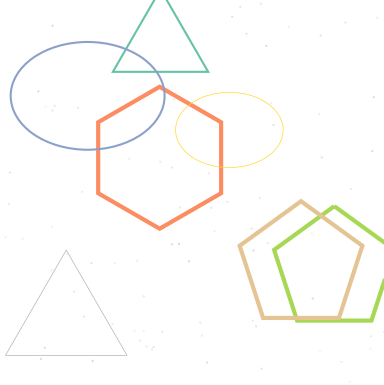[{"shape": "triangle", "thickness": 1.5, "radius": 0.71, "center": [0.417, 0.885]}, {"shape": "hexagon", "thickness": 3, "radius": 0.92, "center": [0.415, 0.59]}, {"shape": "oval", "thickness": 1.5, "radius": 1.0, "center": [0.228, 0.751]}, {"shape": "pentagon", "thickness": 3, "radius": 0.82, "center": [0.868, 0.3]}, {"shape": "oval", "thickness": 0.5, "radius": 0.7, "center": [0.596, 0.662]}, {"shape": "pentagon", "thickness": 3, "radius": 0.84, "center": [0.782, 0.31]}, {"shape": "triangle", "thickness": 0.5, "radius": 0.91, "center": [0.172, 0.168]}]